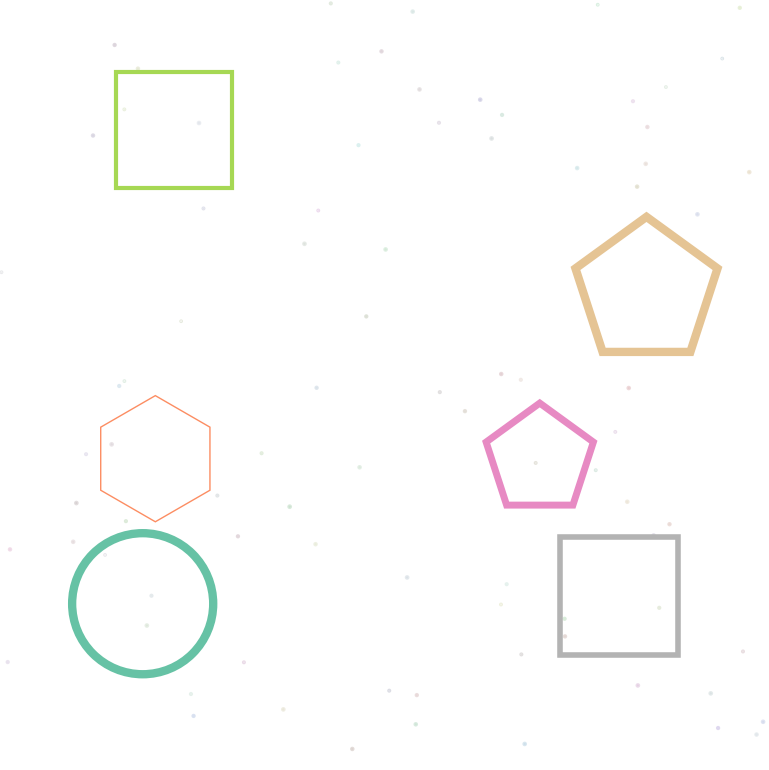[{"shape": "circle", "thickness": 3, "radius": 0.46, "center": [0.185, 0.216]}, {"shape": "hexagon", "thickness": 0.5, "radius": 0.41, "center": [0.202, 0.404]}, {"shape": "pentagon", "thickness": 2.5, "radius": 0.37, "center": [0.701, 0.403]}, {"shape": "square", "thickness": 1.5, "radius": 0.38, "center": [0.226, 0.831]}, {"shape": "pentagon", "thickness": 3, "radius": 0.48, "center": [0.84, 0.621]}, {"shape": "square", "thickness": 2, "radius": 0.38, "center": [0.804, 0.226]}]